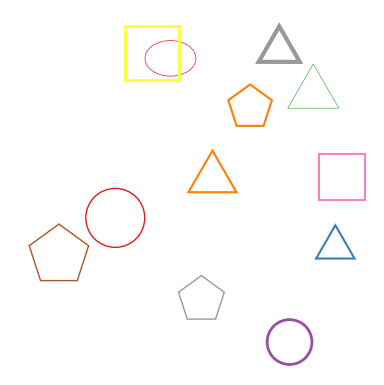[{"shape": "circle", "thickness": 1, "radius": 0.38, "center": [0.299, 0.434]}, {"shape": "oval", "thickness": 0.5, "radius": 0.33, "center": [0.443, 0.848]}, {"shape": "triangle", "thickness": 1.5, "radius": 0.29, "center": [0.871, 0.357]}, {"shape": "triangle", "thickness": 0.5, "radius": 0.38, "center": [0.814, 0.757]}, {"shape": "circle", "thickness": 2, "radius": 0.29, "center": [0.752, 0.112]}, {"shape": "pentagon", "thickness": 1.5, "radius": 0.3, "center": [0.65, 0.721]}, {"shape": "triangle", "thickness": 1.5, "radius": 0.36, "center": [0.552, 0.537]}, {"shape": "square", "thickness": 2, "radius": 0.35, "center": [0.395, 0.862]}, {"shape": "pentagon", "thickness": 1, "radius": 0.41, "center": [0.153, 0.337]}, {"shape": "square", "thickness": 1.5, "radius": 0.3, "center": [0.887, 0.54]}, {"shape": "pentagon", "thickness": 1, "radius": 0.31, "center": [0.523, 0.222]}, {"shape": "triangle", "thickness": 3, "radius": 0.31, "center": [0.725, 0.87]}]